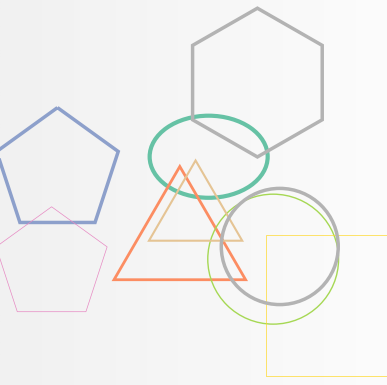[{"shape": "oval", "thickness": 3, "radius": 0.76, "center": [0.538, 0.593]}, {"shape": "triangle", "thickness": 2, "radius": 0.98, "center": [0.464, 0.371]}, {"shape": "pentagon", "thickness": 2.5, "radius": 0.82, "center": [0.148, 0.556]}, {"shape": "pentagon", "thickness": 0.5, "radius": 0.75, "center": [0.133, 0.312]}, {"shape": "circle", "thickness": 1, "radius": 0.84, "center": [0.705, 0.327]}, {"shape": "square", "thickness": 0.5, "radius": 0.91, "center": [0.87, 0.207]}, {"shape": "triangle", "thickness": 1.5, "radius": 0.69, "center": [0.505, 0.444]}, {"shape": "hexagon", "thickness": 2.5, "radius": 0.97, "center": [0.664, 0.786]}, {"shape": "circle", "thickness": 2.5, "radius": 0.75, "center": [0.722, 0.36]}]